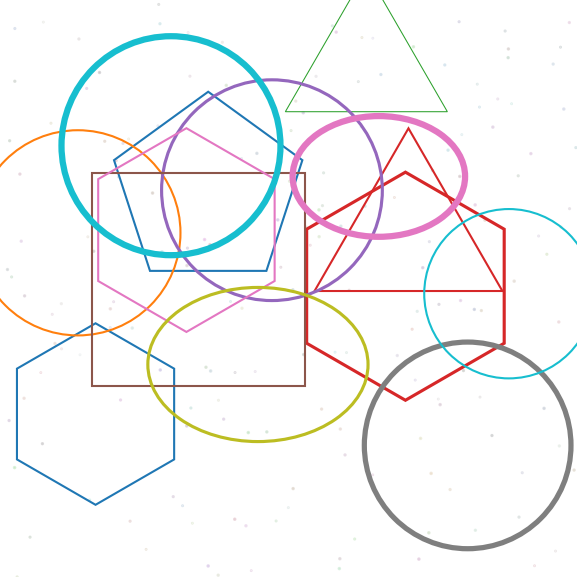[{"shape": "hexagon", "thickness": 1, "radius": 0.79, "center": [0.165, 0.282]}, {"shape": "pentagon", "thickness": 1, "radius": 0.86, "center": [0.361, 0.669]}, {"shape": "circle", "thickness": 1, "radius": 0.89, "center": [0.135, 0.596]}, {"shape": "triangle", "thickness": 0.5, "radius": 0.81, "center": [0.634, 0.887]}, {"shape": "triangle", "thickness": 1, "radius": 0.94, "center": [0.707, 0.589]}, {"shape": "hexagon", "thickness": 1.5, "radius": 0.99, "center": [0.702, 0.504]}, {"shape": "circle", "thickness": 1.5, "radius": 0.96, "center": [0.471, 0.67]}, {"shape": "square", "thickness": 1, "radius": 0.92, "center": [0.344, 0.516]}, {"shape": "oval", "thickness": 3, "radius": 0.75, "center": [0.656, 0.694]}, {"shape": "hexagon", "thickness": 1, "radius": 0.88, "center": [0.323, 0.601]}, {"shape": "circle", "thickness": 2.5, "radius": 0.89, "center": [0.81, 0.228]}, {"shape": "oval", "thickness": 1.5, "radius": 0.95, "center": [0.447, 0.368]}, {"shape": "circle", "thickness": 3, "radius": 0.95, "center": [0.296, 0.747]}, {"shape": "circle", "thickness": 1, "radius": 0.73, "center": [0.881, 0.491]}]